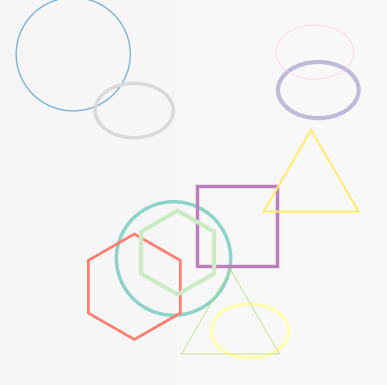[{"shape": "circle", "thickness": 2.5, "radius": 0.74, "center": [0.448, 0.329]}, {"shape": "oval", "thickness": 2.5, "radius": 0.5, "center": [0.645, 0.14]}, {"shape": "oval", "thickness": 3, "radius": 0.52, "center": [0.822, 0.766]}, {"shape": "hexagon", "thickness": 2, "radius": 0.68, "center": [0.347, 0.255]}, {"shape": "circle", "thickness": 1, "radius": 0.74, "center": [0.189, 0.859]}, {"shape": "triangle", "thickness": 0.5, "radius": 0.73, "center": [0.595, 0.154]}, {"shape": "oval", "thickness": 0.5, "radius": 0.5, "center": [0.812, 0.865]}, {"shape": "oval", "thickness": 2.5, "radius": 0.51, "center": [0.346, 0.713]}, {"shape": "square", "thickness": 2.5, "radius": 0.52, "center": [0.611, 0.413]}, {"shape": "hexagon", "thickness": 3, "radius": 0.54, "center": [0.458, 0.344]}, {"shape": "triangle", "thickness": 1.5, "radius": 0.71, "center": [0.803, 0.521]}]